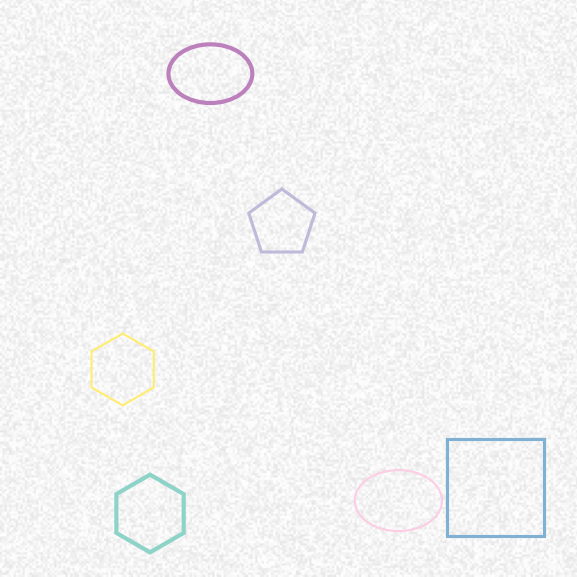[{"shape": "hexagon", "thickness": 2, "radius": 0.34, "center": [0.26, 0.11]}, {"shape": "pentagon", "thickness": 1.5, "radius": 0.3, "center": [0.488, 0.612]}, {"shape": "square", "thickness": 1.5, "radius": 0.42, "center": [0.857, 0.155]}, {"shape": "oval", "thickness": 1, "radius": 0.38, "center": [0.69, 0.132]}, {"shape": "oval", "thickness": 2, "radius": 0.36, "center": [0.364, 0.872]}, {"shape": "hexagon", "thickness": 1, "radius": 0.31, "center": [0.212, 0.359]}]